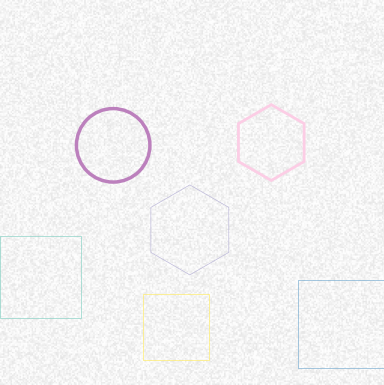[{"shape": "square", "thickness": 0.5, "radius": 0.53, "center": [0.106, 0.28]}, {"shape": "hexagon", "thickness": 0.5, "radius": 0.58, "center": [0.493, 0.403]}, {"shape": "square", "thickness": 0.5, "radius": 0.58, "center": [0.888, 0.158]}, {"shape": "hexagon", "thickness": 2, "radius": 0.49, "center": [0.705, 0.63]}, {"shape": "circle", "thickness": 2.5, "radius": 0.48, "center": [0.294, 0.623]}, {"shape": "square", "thickness": 0.5, "radius": 0.43, "center": [0.457, 0.151]}]